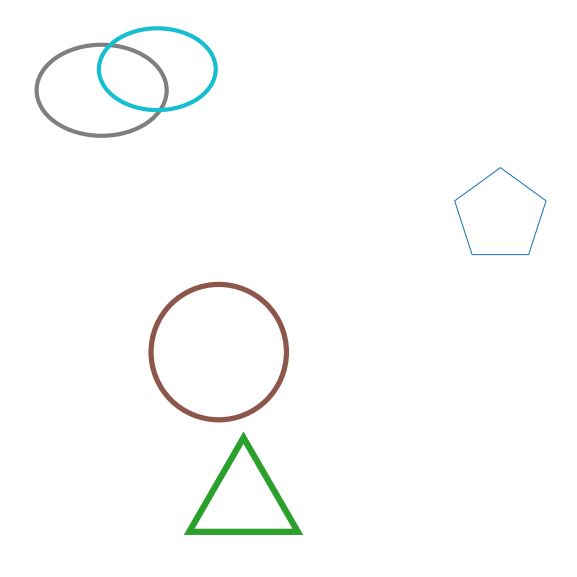[{"shape": "pentagon", "thickness": 0.5, "radius": 0.42, "center": [0.866, 0.626]}, {"shape": "triangle", "thickness": 3, "radius": 0.54, "center": [0.422, 0.133]}, {"shape": "circle", "thickness": 2.5, "radius": 0.59, "center": [0.379, 0.389]}, {"shape": "oval", "thickness": 2, "radius": 0.56, "center": [0.176, 0.843]}, {"shape": "oval", "thickness": 2, "radius": 0.51, "center": [0.272, 0.879]}]